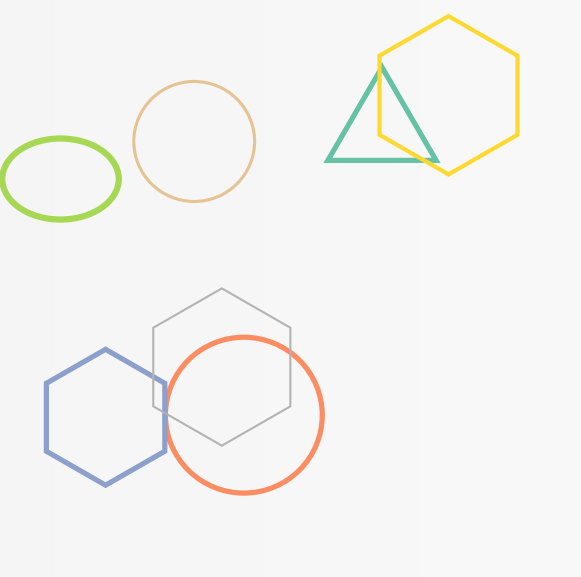[{"shape": "triangle", "thickness": 2.5, "radius": 0.54, "center": [0.657, 0.775]}, {"shape": "circle", "thickness": 2.5, "radius": 0.67, "center": [0.42, 0.28]}, {"shape": "hexagon", "thickness": 2.5, "radius": 0.59, "center": [0.182, 0.277]}, {"shape": "oval", "thickness": 3, "radius": 0.5, "center": [0.104, 0.689]}, {"shape": "hexagon", "thickness": 2, "radius": 0.69, "center": [0.772, 0.834]}, {"shape": "circle", "thickness": 1.5, "radius": 0.52, "center": [0.334, 0.754]}, {"shape": "hexagon", "thickness": 1, "radius": 0.68, "center": [0.382, 0.364]}]